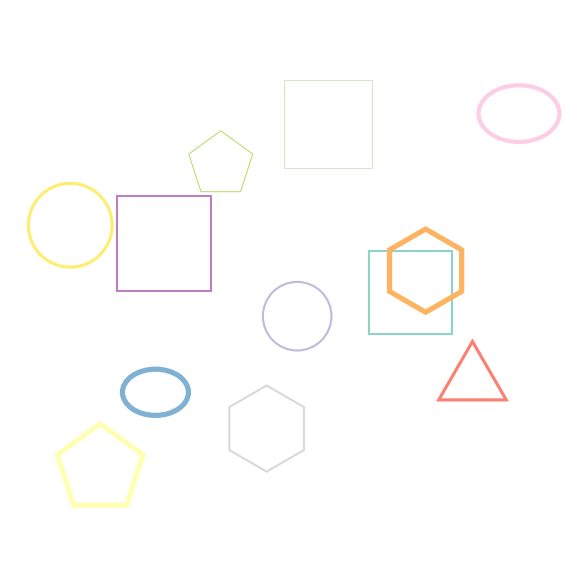[{"shape": "square", "thickness": 1, "radius": 0.36, "center": [0.711, 0.493]}, {"shape": "pentagon", "thickness": 2.5, "radius": 0.39, "center": [0.173, 0.187]}, {"shape": "circle", "thickness": 1, "radius": 0.3, "center": [0.515, 0.452]}, {"shape": "triangle", "thickness": 1.5, "radius": 0.34, "center": [0.818, 0.34]}, {"shape": "oval", "thickness": 2.5, "radius": 0.29, "center": [0.269, 0.32]}, {"shape": "hexagon", "thickness": 2.5, "radius": 0.36, "center": [0.737, 0.53]}, {"shape": "pentagon", "thickness": 0.5, "radius": 0.29, "center": [0.382, 0.714]}, {"shape": "oval", "thickness": 2, "radius": 0.35, "center": [0.899, 0.802]}, {"shape": "hexagon", "thickness": 1, "radius": 0.37, "center": [0.462, 0.257]}, {"shape": "square", "thickness": 1, "radius": 0.41, "center": [0.284, 0.578]}, {"shape": "square", "thickness": 0.5, "radius": 0.38, "center": [0.568, 0.785]}, {"shape": "circle", "thickness": 1.5, "radius": 0.36, "center": [0.122, 0.609]}]